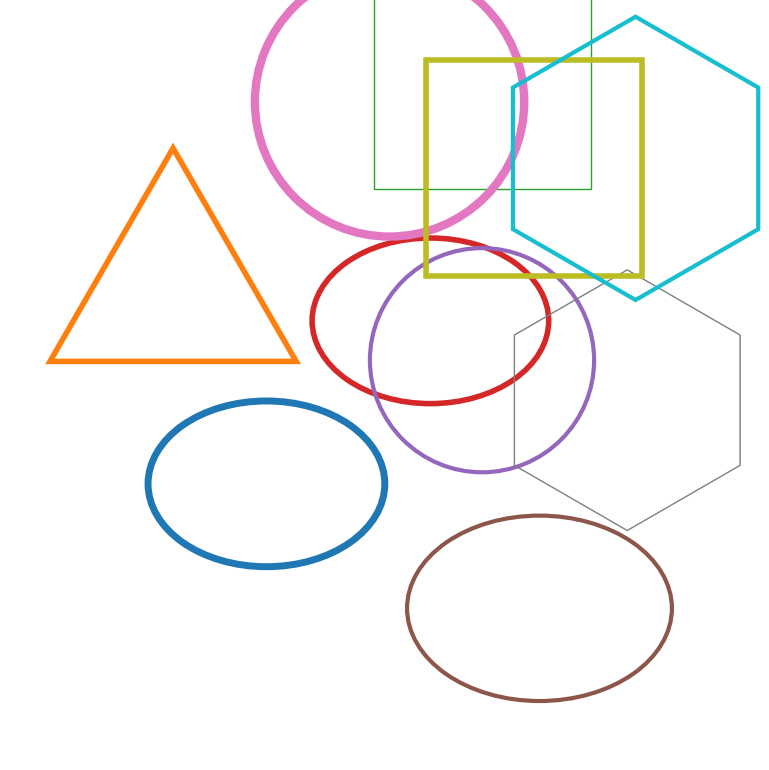[{"shape": "oval", "thickness": 2.5, "radius": 0.77, "center": [0.346, 0.372]}, {"shape": "triangle", "thickness": 2, "radius": 0.92, "center": [0.225, 0.623]}, {"shape": "square", "thickness": 0.5, "radius": 0.71, "center": [0.627, 0.895]}, {"shape": "oval", "thickness": 2, "radius": 0.77, "center": [0.559, 0.583]}, {"shape": "circle", "thickness": 1.5, "radius": 0.73, "center": [0.626, 0.532]}, {"shape": "oval", "thickness": 1.5, "radius": 0.86, "center": [0.701, 0.21]}, {"shape": "circle", "thickness": 3, "radius": 0.87, "center": [0.506, 0.868]}, {"shape": "hexagon", "thickness": 0.5, "radius": 0.85, "center": [0.815, 0.48]}, {"shape": "square", "thickness": 2, "radius": 0.7, "center": [0.693, 0.782]}, {"shape": "hexagon", "thickness": 1.5, "radius": 0.92, "center": [0.825, 0.794]}]